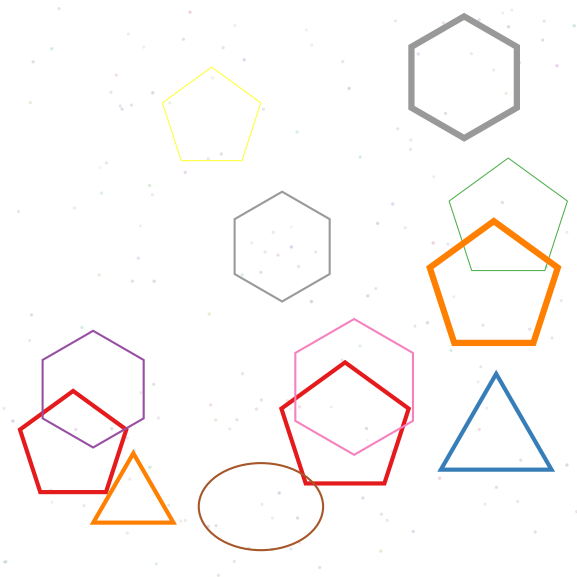[{"shape": "pentagon", "thickness": 2, "radius": 0.48, "center": [0.127, 0.225]}, {"shape": "pentagon", "thickness": 2, "radius": 0.58, "center": [0.597, 0.256]}, {"shape": "triangle", "thickness": 2, "radius": 0.55, "center": [0.859, 0.241]}, {"shape": "pentagon", "thickness": 0.5, "radius": 0.54, "center": [0.88, 0.618]}, {"shape": "hexagon", "thickness": 1, "radius": 0.51, "center": [0.161, 0.325]}, {"shape": "triangle", "thickness": 2, "radius": 0.4, "center": [0.231, 0.134]}, {"shape": "pentagon", "thickness": 3, "radius": 0.58, "center": [0.855, 0.5]}, {"shape": "pentagon", "thickness": 0.5, "radius": 0.45, "center": [0.366, 0.793]}, {"shape": "oval", "thickness": 1, "radius": 0.54, "center": [0.452, 0.122]}, {"shape": "hexagon", "thickness": 1, "radius": 0.59, "center": [0.613, 0.329]}, {"shape": "hexagon", "thickness": 3, "radius": 0.53, "center": [0.804, 0.865]}, {"shape": "hexagon", "thickness": 1, "radius": 0.48, "center": [0.489, 0.572]}]